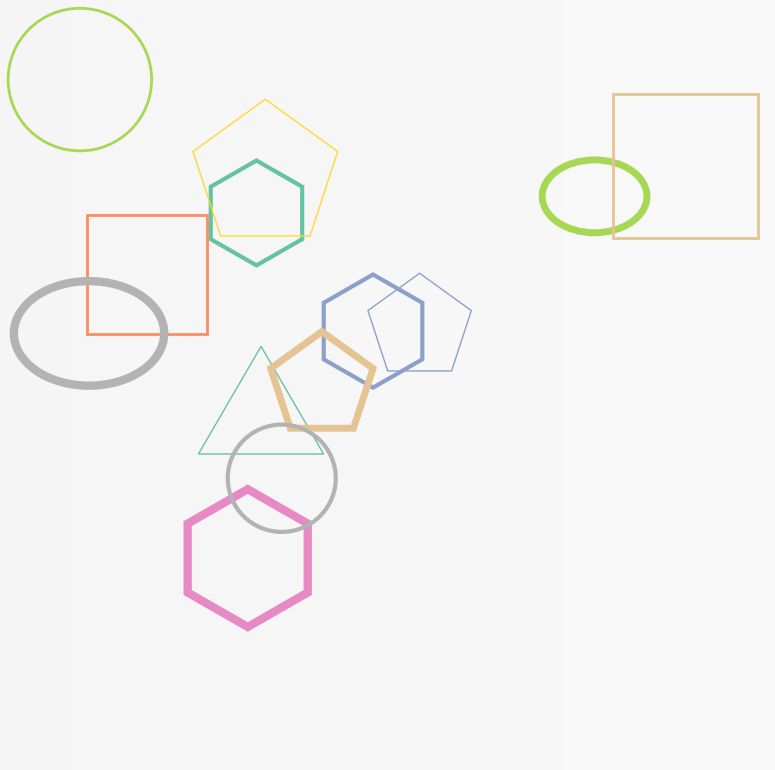[{"shape": "hexagon", "thickness": 1.5, "radius": 0.34, "center": [0.331, 0.723]}, {"shape": "triangle", "thickness": 0.5, "radius": 0.47, "center": [0.337, 0.457]}, {"shape": "square", "thickness": 1, "radius": 0.39, "center": [0.19, 0.643]}, {"shape": "pentagon", "thickness": 0.5, "radius": 0.35, "center": [0.541, 0.575]}, {"shape": "hexagon", "thickness": 1.5, "radius": 0.37, "center": [0.481, 0.57]}, {"shape": "hexagon", "thickness": 3, "radius": 0.45, "center": [0.32, 0.275]}, {"shape": "circle", "thickness": 1, "radius": 0.46, "center": [0.103, 0.897]}, {"shape": "oval", "thickness": 2.5, "radius": 0.34, "center": [0.767, 0.745]}, {"shape": "pentagon", "thickness": 0.5, "radius": 0.49, "center": [0.342, 0.773]}, {"shape": "pentagon", "thickness": 2.5, "radius": 0.35, "center": [0.415, 0.5]}, {"shape": "square", "thickness": 1, "radius": 0.47, "center": [0.885, 0.784]}, {"shape": "oval", "thickness": 3, "radius": 0.49, "center": [0.115, 0.567]}, {"shape": "circle", "thickness": 1.5, "radius": 0.35, "center": [0.364, 0.379]}]